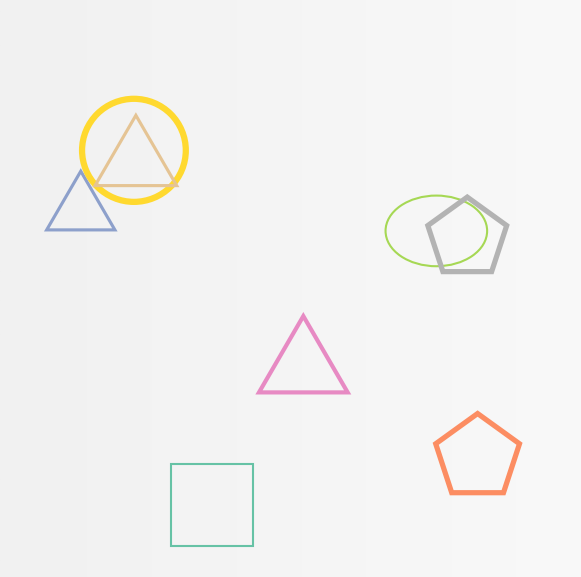[{"shape": "square", "thickness": 1, "radius": 0.35, "center": [0.364, 0.124]}, {"shape": "pentagon", "thickness": 2.5, "radius": 0.38, "center": [0.822, 0.207]}, {"shape": "triangle", "thickness": 1.5, "radius": 0.34, "center": [0.139, 0.635]}, {"shape": "triangle", "thickness": 2, "radius": 0.44, "center": [0.522, 0.364]}, {"shape": "oval", "thickness": 1, "radius": 0.44, "center": [0.751, 0.599]}, {"shape": "circle", "thickness": 3, "radius": 0.45, "center": [0.23, 0.739]}, {"shape": "triangle", "thickness": 1.5, "radius": 0.41, "center": [0.234, 0.718]}, {"shape": "pentagon", "thickness": 2.5, "radius": 0.36, "center": [0.804, 0.586]}]